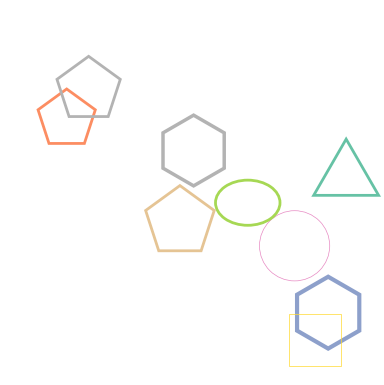[{"shape": "triangle", "thickness": 2, "radius": 0.49, "center": [0.899, 0.541]}, {"shape": "pentagon", "thickness": 2, "radius": 0.39, "center": [0.173, 0.691]}, {"shape": "hexagon", "thickness": 3, "radius": 0.47, "center": [0.852, 0.188]}, {"shape": "circle", "thickness": 0.5, "radius": 0.46, "center": [0.765, 0.362]}, {"shape": "oval", "thickness": 2, "radius": 0.42, "center": [0.644, 0.473]}, {"shape": "square", "thickness": 0.5, "radius": 0.34, "center": [0.819, 0.117]}, {"shape": "pentagon", "thickness": 2, "radius": 0.47, "center": [0.467, 0.424]}, {"shape": "hexagon", "thickness": 2.5, "radius": 0.46, "center": [0.503, 0.609]}, {"shape": "pentagon", "thickness": 2, "radius": 0.43, "center": [0.23, 0.767]}]